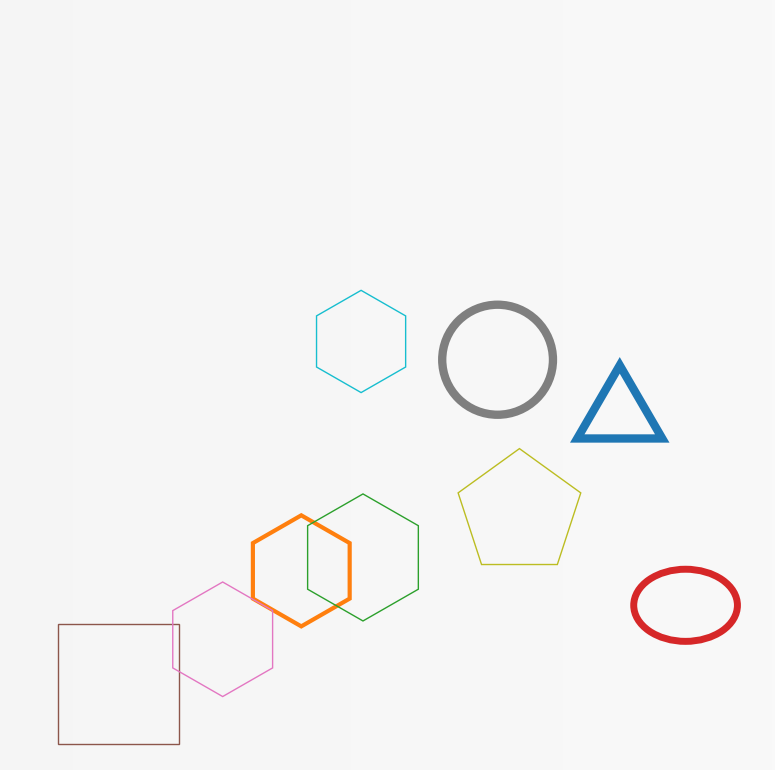[{"shape": "triangle", "thickness": 3, "radius": 0.32, "center": [0.8, 0.462]}, {"shape": "hexagon", "thickness": 1.5, "radius": 0.36, "center": [0.389, 0.259]}, {"shape": "hexagon", "thickness": 0.5, "radius": 0.41, "center": [0.468, 0.276]}, {"shape": "oval", "thickness": 2.5, "radius": 0.33, "center": [0.885, 0.214]}, {"shape": "square", "thickness": 0.5, "radius": 0.39, "center": [0.153, 0.112]}, {"shape": "hexagon", "thickness": 0.5, "radius": 0.37, "center": [0.287, 0.17]}, {"shape": "circle", "thickness": 3, "radius": 0.36, "center": [0.642, 0.533]}, {"shape": "pentagon", "thickness": 0.5, "radius": 0.42, "center": [0.67, 0.334]}, {"shape": "hexagon", "thickness": 0.5, "radius": 0.33, "center": [0.466, 0.557]}]